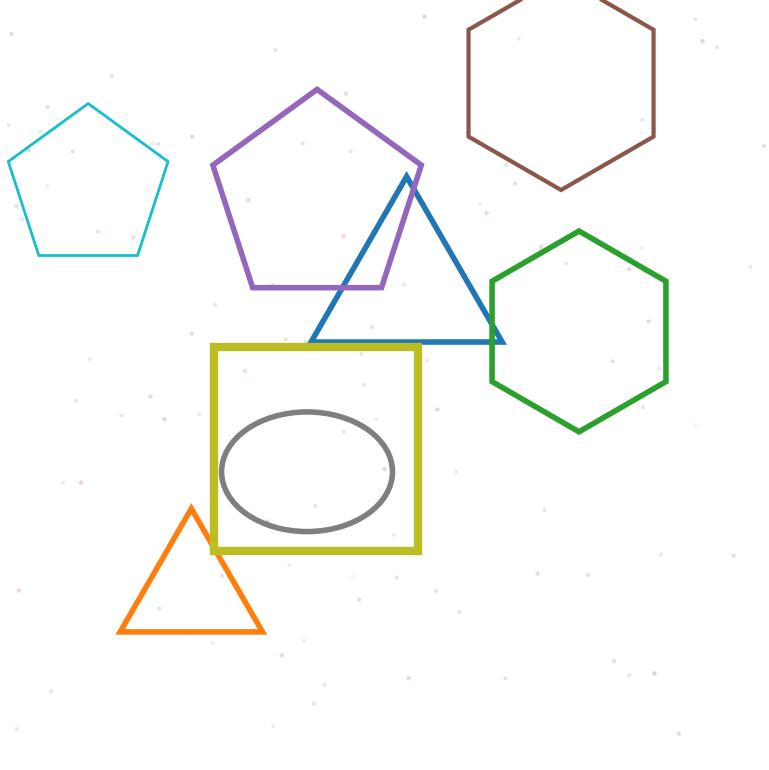[{"shape": "triangle", "thickness": 2, "radius": 0.72, "center": [0.528, 0.627]}, {"shape": "triangle", "thickness": 2, "radius": 0.53, "center": [0.248, 0.233]}, {"shape": "hexagon", "thickness": 2, "radius": 0.65, "center": [0.752, 0.57]}, {"shape": "pentagon", "thickness": 2, "radius": 0.71, "center": [0.412, 0.742]}, {"shape": "hexagon", "thickness": 1.5, "radius": 0.69, "center": [0.729, 0.892]}, {"shape": "oval", "thickness": 2, "radius": 0.55, "center": [0.399, 0.387]}, {"shape": "square", "thickness": 3, "radius": 0.66, "center": [0.411, 0.417]}, {"shape": "pentagon", "thickness": 1, "radius": 0.55, "center": [0.115, 0.756]}]